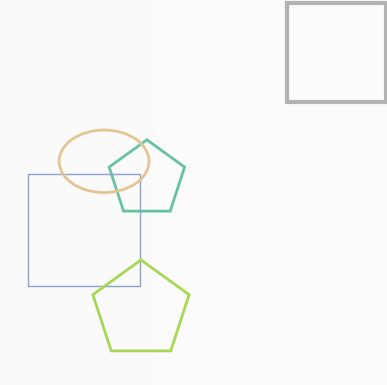[{"shape": "pentagon", "thickness": 2, "radius": 0.51, "center": [0.379, 0.534]}, {"shape": "square", "thickness": 1, "radius": 0.72, "center": [0.217, 0.402]}, {"shape": "pentagon", "thickness": 2, "radius": 0.65, "center": [0.364, 0.194]}, {"shape": "oval", "thickness": 2, "radius": 0.58, "center": [0.269, 0.581]}, {"shape": "square", "thickness": 3, "radius": 0.64, "center": [0.868, 0.864]}]